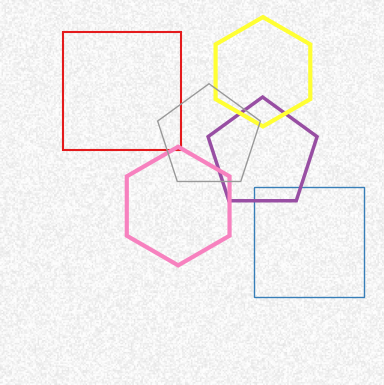[{"shape": "square", "thickness": 1.5, "radius": 0.77, "center": [0.317, 0.764]}, {"shape": "square", "thickness": 1, "radius": 0.71, "center": [0.802, 0.372]}, {"shape": "pentagon", "thickness": 2.5, "radius": 0.74, "center": [0.682, 0.599]}, {"shape": "hexagon", "thickness": 3, "radius": 0.71, "center": [0.683, 0.814]}, {"shape": "hexagon", "thickness": 3, "radius": 0.77, "center": [0.463, 0.465]}, {"shape": "pentagon", "thickness": 1, "radius": 0.7, "center": [0.543, 0.642]}]